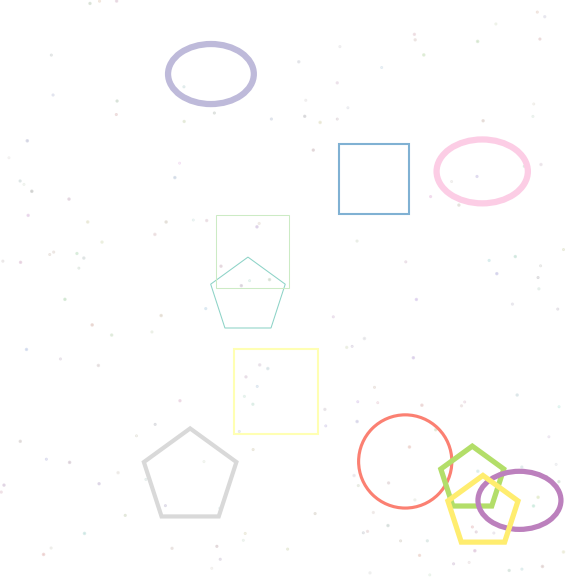[{"shape": "pentagon", "thickness": 0.5, "radius": 0.34, "center": [0.429, 0.486]}, {"shape": "square", "thickness": 1, "radius": 0.37, "center": [0.478, 0.321]}, {"shape": "oval", "thickness": 3, "radius": 0.37, "center": [0.365, 0.871]}, {"shape": "circle", "thickness": 1.5, "radius": 0.4, "center": [0.702, 0.2]}, {"shape": "square", "thickness": 1, "radius": 0.3, "center": [0.647, 0.689]}, {"shape": "pentagon", "thickness": 2.5, "radius": 0.29, "center": [0.818, 0.169]}, {"shape": "oval", "thickness": 3, "radius": 0.4, "center": [0.835, 0.702]}, {"shape": "pentagon", "thickness": 2, "radius": 0.42, "center": [0.329, 0.173]}, {"shape": "oval", "thickness": 2.5, "radius": 0.36, "center": [0.899, 0.133]}, {"shape": "square", "thickness": 0.5, "radius": 0.32, "center": [0.437, 0.564]}, {"shape": "pentagon", "thickness": 2.5, "radius": 0.32, "center": [0.836, 0.112]}]